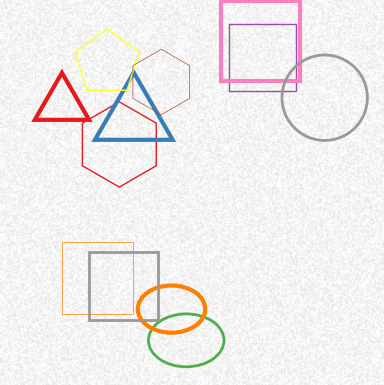[{"shape": "hexagon", "thickness": 1, "radius": 0.55, "center": [0.31, 0.625]}, {"shape": "triangle", "thickness": 3, "radius": 0.41, "center": [0.161, 0.729]}, {"shape": "triangle", "thickness": 3, "radius": 0.58, "center": [0.348, 0.695]}, {"shape": "oval", "thickness": 2, "radius": 0.49, "center": [0.484, 0.116]}, {"shape": "square", "thickness": 1, "radius": 0.43, "center": [0.681, 0.851]}, {"shape": "square", "thickness": 0.5, "radius": 0.46, "center": [0.254, 0.278]}, {"shape": "oval", "thickness": 3, "radius": 0.44, "center": [0.446, 0.197]}, {"shape": "pentagon", "thickness": 1, "radius": 0.44, "center": [0.278, 0.837]}, {"shape": "hexagon", "thickness": 0.5, "radius": 0.43, "center": [0.419, 0.787]}, {"shape": "square", "thickness": 3, "radius": 0.52, "center": [0.676, 0.893]}, {"shape": "circle", "thickness": 2, "radius": 0.55, "center": [0.843, 0.746]}, {"shape": "square", "thickness": 2, "radius": 0.44, "center": [0.321, 0.258]}]